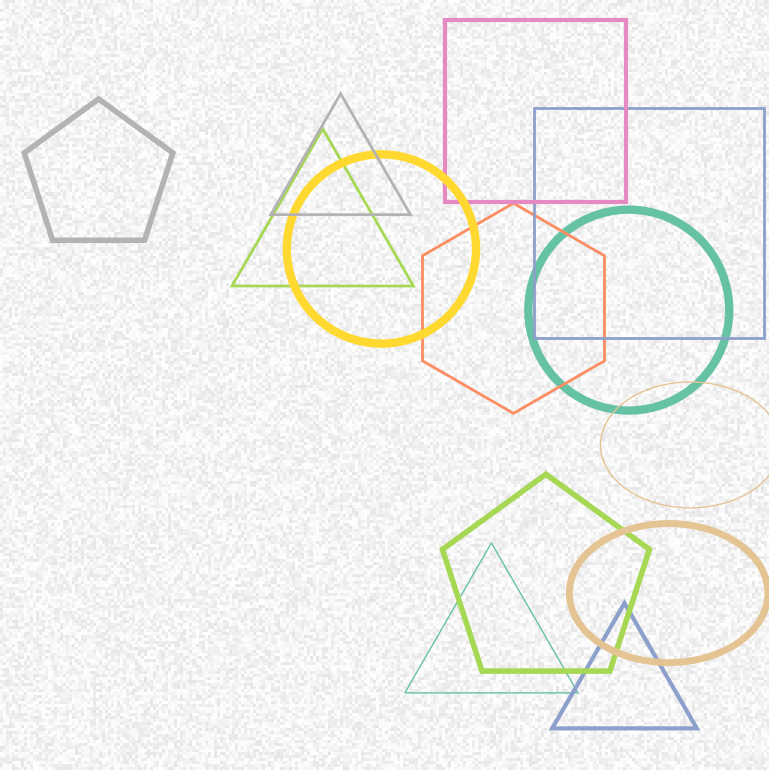[{"shape": "circle", "thickness": 3, "radius": 0.65, "center": [0.817, 0.597]}, {"shape": "triangle", "thickness": 0.5, "radius": 0.65, "center": [0.638, 0.165]}, {"shape": "hexagon", "thickness": 1, "radius": 0.68, "center": [0.667, 0.6]}, {"shape": "triangle", "thickness": 1.5, "radius": 0.54, "center": [0.811, 0.108]}, {"shape": "square", "thickness": 1, "radius": 0.75, "center": [0.842, 0.71]}, {"shape": "square", "thickness": 1.5, "radius": 0.59, "center": [0.695, 0.856]}, {"shape": "triangle", "thickness": 1, "radius": 0.68, "center": [0.419, 0.697]}, {"shape": "pentagon", "thickness": 2, "radius": 0.71, "center": [0.709, 0.243]}, {"shape": "circle", "thickness": 3, "radius": 0.61, "center": [0.495, 0.677]}, {"shape": "oval", "thickness": 0.5, "radius": 0.58, "center": [0.897, 0.422]}, {"shape": "oval", "thickness": 2.5, "radius": 0.64, "center": [0.868, 0.23]}, {"shape": "pentagon", "thickness": 2, "radius": 0.51, "center": [0.128, 0.77]}, {"shape": "triangle", "thickness": 1, "radius": 0.52, "center": [0.442, 0.774]}]